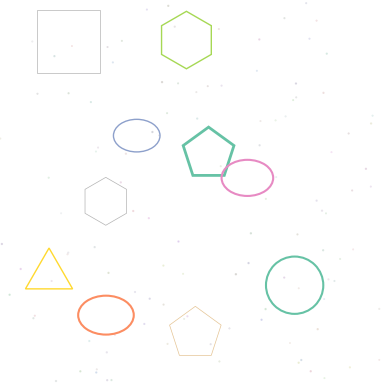[{"shape": "pentagon", "thickness": 2, "radius": 0.35, "center": [0.542, 0.6]}, {"shape": "circle", "thickness": 1.5, "radius": 0.37, "center": [0.765, 0.259]}, {"shape": "oval", "thickness": 1.5, "radius": 0.36, "center": [0.275, 0.181]}, {"shape": "oval", "thickness": 1, "radius": 0.3, "center": [0.355, 0.648]}, {"shape": "oval", "thickness": 1.5, "radius": 0.34, "center": [0.643, 0.538]}, {"shape": "hexagon", "thickness": 1, "radius": 0.37, "center": [0.484, 0.896]}, {"shape": "triangle", "thickness": 1, "radius": 0.35, "center": [0.127, 0.285]}, {"shape": "pentagon", "thickness": 0.5, "radius": 0.35, "center": [0.507, 0.134]}, {"shape": "hexagon", "thickness": 0.5, "radius": 0.31, "center": [0.275, 0.477]}, {"shape": "square", "thickness": 0.5, "radius": 0.41, "center": [0.178, 0.893]}]